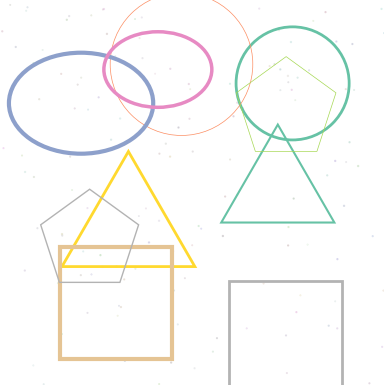[{"shape": "circle", "thickness": 2, "radius": 0.73, "center": [0.76, 0.783]}, {"shape": "triangle", "thickness": 1.5, "radius": 0.85, "center": [0.722, 0.507]}, {"shape": "circle", "thickness": 0.5, "radius": 0.93, "center": [0.471, 0.833]}, {"shape": "oval", "thickness": 3, "radius": 0.94, "center": [0.211, 0.732]}, {"shape": "oval", "thickness": 2.5, "radius": 0.7, "center": [0.41, 0.819]}, {"shape": "pentagon", "thickness": 0.5, "radius": 0.68, "center": [0.743, 0.717]}, {"shape": "triangle", "thickness": 2, "radius": 1.0, "center": [0.334, 0.407]}, {"shape": "square", "thickness": 3, "radius": 0.72, "center": [0.301, 0.213]}, {"shape": "square", "thickness": 2, "radius": 0.74, "center": [0.741, 0.123]}, {"shape": "pentagon", "thickness": 1, "radius": 0.67, "center": [0.233, 0.375]}]